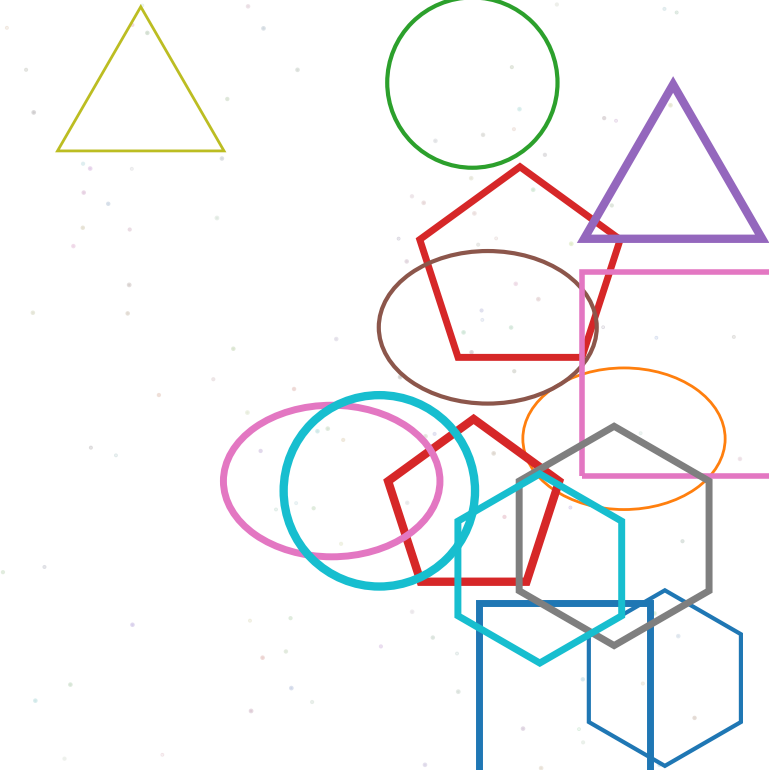[{"shape": "square", "thickness": 2.5, "radius": 0.56, "center": [0.734, 0.106]}, {"shape": "hexagon", "thickness": 1.5, "radius": 0.57, "center": [0.863, 0.119]}, {"shape": "oval", "thickness": 1, "radius": 0.66, "center": [0.81, 0.43]}, {"shape": "circle", "thickness": 1.5, "radius": 0.55, "center": [0.613, 0.893]}, {"shape": "pentagon", "thickness": 3, "radius": 0.58, "center": [0.615, 0.339]}, {"shape": "pentagon", "thickness": 2.5, "radius": 0.68, "center": [0.675, 0.647]}, {"shape": "triangle", "thickness": 3, "radius": 0.67, "center": [0.874, 0.757]}, {"shape": "oval", "thickness": 1.5, "radius": 0.71, "center": [0.633, 0.575]}, {"shape": "oval", "thickness": 2.5, "radius": 0.7, "center": [0.431, 0.375]}, {"shape": "square", "thickness": 2, "radius": 0.66, "center": [0.888, 0.514]}, {"shape": "hexagon", "thickness": 2.5, "radius": 0.71, "center": [0.798, 0.304]}, {"shape": "triangle", "thickness": 1, "radius": 0.62, "center": [0.183, 0.866]}, {"shape": "hexagon", "thickness": 2.5, "radius": 0.61, "center": [0.701, 0.262]}, {"shape": "circle", "thickness": 3, "radius": 0.62, "center": [0.493, 0.363]}]